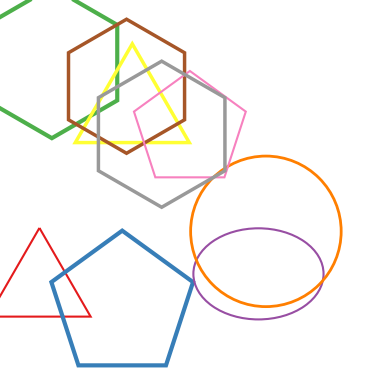[{"shape": "triangle", "thickness": 1.5, "radius": 0.77, "center": [0.102, 0.254]}, {"shape": "pentagon", "thickness": 3, "radius": 0.97, "center": [0.317, 0.207]}, {"shape": "hexagon", "thickness": 3, "radius": 0.98, "center": [0.135, 0.837]}, {"shape": "oval", "thickness": 1.5, "radius": 0.85, "center": [0.671, 0.289]}, {"shape": "circle", "thickness": 2, "radius": 0.98, "center": [0.691, 0.399]}, {"shape": "triangle", "thickness": 2.5, "radius": 0.85, "center": [0.344, 0.715]}, {"shape": "hexagon", "thickness": 2.5, "radius": 0.87, "center": [0.329, 0.776]}, {"shape": "pentagon", "thickness": 1.5, "radius": 0.76, "center": [0.493, 0.663]}, {"shape": "hexagon", "thickness": 2.5, "radius": 0.95, "center": [0.42, 0.651]}]